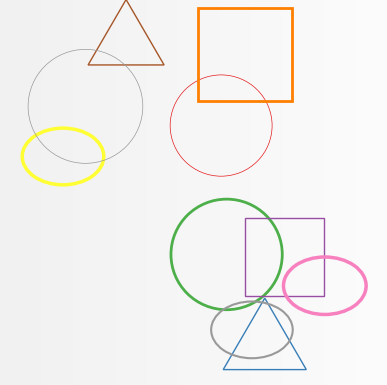[{"shape": "circle", "thickness": 0.5, "radius": 0.66, "center": [0.571, 0.674]}, {"shape": "triangle", "thickness": 1, "radius": 0.62, "center": [0.683, 0.102]}, {"shape": "circle", "thickness": 2, "radius": 0.72, "center": [0.585, 0.339]}, {"shape": "square", "thickness": 1, "radius": 0.51, "center": [0.734, 0.333]}, {"shape": "square", "thickness": 2, "radius": 0.61, "center": [0.632, 0.858]}, {"shape": "oval", "thickness": 2.5, "radius": 0.53, "center": [0.163, 0.594]}, {"shape": "triangle", "thickness": 1, "radius": 0.57, "center": [0.325, 0.888]}, {"shape": "oval", "thickness": 2.5, "radius": 0.53, "center": [0.838, 0.258]}, {"shape": "circle", "thickness": 0.5, "radius": 0.74, "center": [0.221, 0.724]}, {"shape": "oval", "thickness": 1.5, "radius": 0.53, "center": [0.65, 0.143]}]